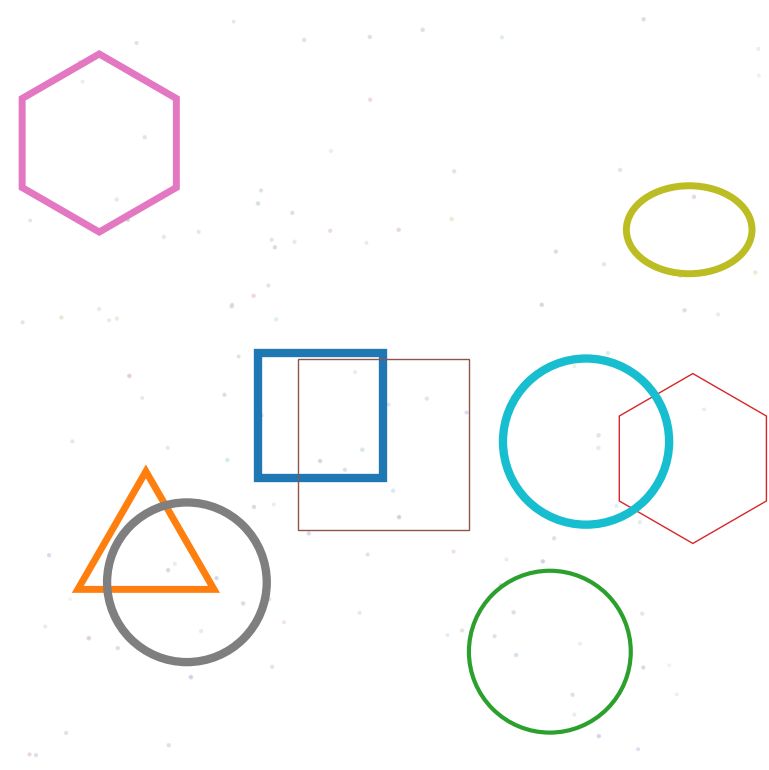[{"shape": "square", "thickness": 3, "radius": 0.4, "center": [0.416, 0.46]}, {"shape": "triangle", "thickness": 2.5, "radius": 0.51, "center": [0.189, 0.286]}, {"shape": "circle", "thickness": 1.5, "radius": 0.53, "center": [0.714, 0.154]}, {"shape": "hexagon", "thickness": 0.5, "radius": 0.55, "center": [0.9, 0.405]}, {"shape": "square", "thickness": 0.5, "radius": 0.56, "center": [0.498, 0.423]}, {"shape": "hexagon", "thickness": 2.5, "radius": 0.58, "center": [0.129, 0.814]}, {"shape": "circle", "thickness": 3, "radius": 0.52, "center": [0.243, 0.244]}, {"shape": "oval", "thickness": 2.5, "radius": 0.41, "center": [0.895, 0.702]}, {"shape": "circle", "thickness": 3, "radius": 0.54, "center": [0.761, 0.427]}]